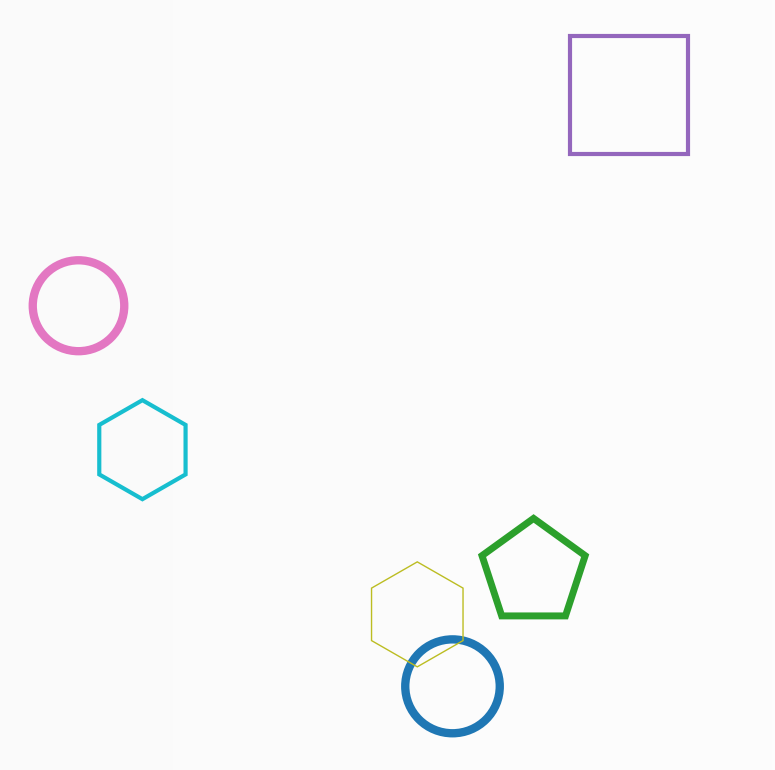[{"shape": "circle", "thickness": 3, "radius": 0.3, "center": [0.584, 0.109]}, {"shape": "pentagon", "thickness": 2.5, "radius": 0.35, "center": [0.689, 0.257]}, {"shape": "square", "thickness": 1.5, "radius": 0.38, "center": [0.812, 0.876]}, {"shape": "circle", "thickness": 3, "radius": 0.3, "center": [0.101, 0.603]}, {"shape": "hexagon", "thickness": 0.5, "radius": 0.34, "center": [0.538, 0.202]}, {"shape": "hexagon", "thickness": 1.5, "radius": 0.32, "center": [0.184, 0.416]}]